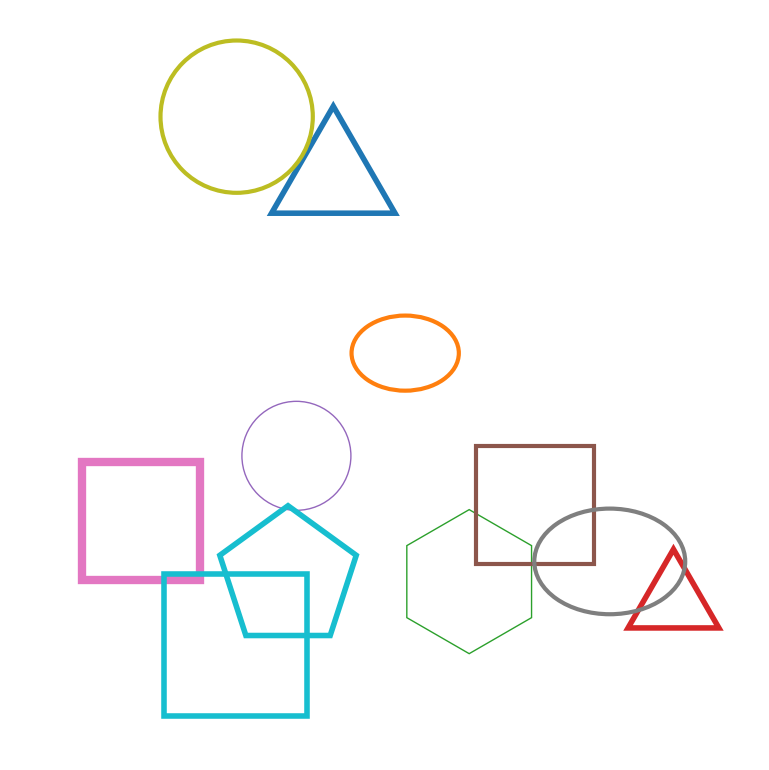[{"shape": "triangle", "thickness": 2, "radius": 0.46, "center": [0.433, 0.769]}, {"shape": "oval", "thickness": 1.5, "radius": 0.35, "center": [0.526, 0.541]}, {"shape": "hexagon", "thickness": 0.5, "radius": 0.47, "center": [0.609, 0.245]}, {"shape": "triangle", "thickness": 2, "radius": 0.34, "center": [0.875, 0.219]}, {"shape": "circle", "thickness": 0.5, "radius": 0.35, "center": [0.385, 0.408]}, {"shape": "square", "thickness": 1.5, "radius": 0.38, "center": [0.694, 0.344]}, {"shape": "square", "thickness": 3, "radius": 0.38, "center": [0.184, 0.324]}, {"shape": "oval", "thickness": 1.5, "radius": 0.49, "center": [0.792, 0.271]}, {"shape": "circle", "thickness": 1.5, "radius": 0.49, "center": [0.307, 0.848]}, {"shape": "pentagon", "thickness": 2, "radius": 0.47, "center": [0.374, 0.25]}, {"shape": "square", "thickness": 2, "radius": 0.46, "center": [0.306, 0.162]}]